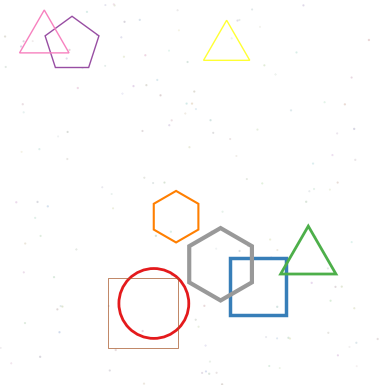[{"shape": "circle", "thickness": 2, "radius": 0.45, "center": [0.4, 0.212]}, {"shape": "square", "thickness": 2.5, "radius": 0.37, "center": [0.67, 0.256]}, {"shape": "triangle", "thickness": 2, "radius": 0.41, "center": [0.801, 0.33]}, {"shape": "pentagon", "thickness": 1, "radius": 0.37, "center": [0.187, 0.884]}, {"shape": "hexagon", "thickness": 1.5, "radius": 0.33, "center": [0.457, 0.437]}, {"shape": "triangle", "thickness": 1, "radius": 0.35, "center": [0.589, 0.878]}, {"shape": "square", "thickness": 0.5, "radius": 0.46, "center": [0.371, 0.187]}, {"shape": "triangle", "thickness": 1, "radius": 0.37, "center": [0.115, 0.9]}, {"shape": "hexagon", "thickness": 3, "radius": 0.47, "center": [0.573, 0.314]}]